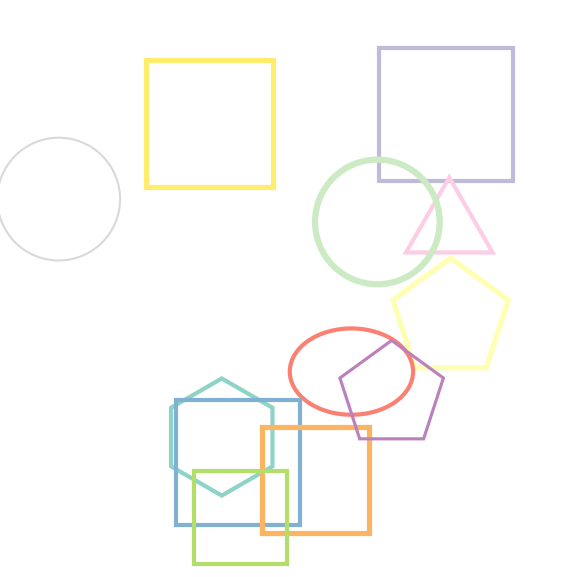[{"shape": "hexagon", "thickness": 2, "radius": 0.51, "center": [0.384, 0.242]}, {"shape": "pentagon", "thickness": 2.5, "radius": 0.52, "center": [0.78, 0.447]}, {"shape": "square", "thickness": 2, "radius": 0.58, "center": [0.772, 0.801]}, {"shape": "oval", "thickness": 2, "radius": 0.53, "center": [0.609, 0.356]}, {"shape": "square", "thickness": 2, "radius": 0.54, "center": [0.412, 0.198]}, {"shape": "square", "thickness": 2.5, "radius": 0.46, "center": [0.546, 0.168]}, {"shape": "square", "thickness": 2, "radius": 0.4, "center": [0.417, 0.103]}, {"shape": "triangle", "thickness": 2, "radius": 0.43, "center": [0.778, 0.605]}, {"shape": "circle", "thickness": 1, "radius": 0.53, "center": [0.102, 0.654]}, {"shape": "pentagon", "thickness": 1.5, "radius": 0.47, "center": [0.678, 0.315]}, {"shape": "circle", "thickness": 3, "radius": 0.54, "center": [0.653, 0.615]}, {"shape": "square", "thickness": 2.5, "radius": 0.55, "center": [0.362, 0.786]}]